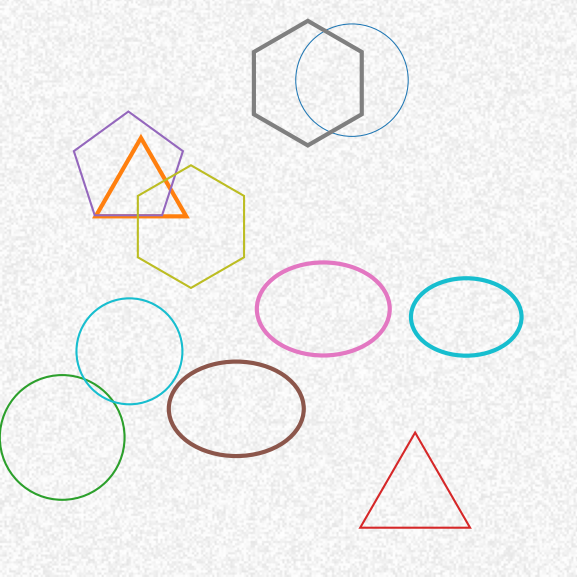[{"shape": "circle", "thickness": 0.5, "radius": 0.49, "center": [0.609, 0.86]}, {"shape": "triangle", "thickness": 2, "radius": 0.45, "center": [0.244, 0.67]}, {"shape": "circle", "thickness": 1, "radius": 0.54, "center": [0.108, 0.242]}, {"shape": "triangle", "thickness": 1, "radius": 0.55, "center": [0.719, 0.14]}, {"shape": "pentagon", "thickness": 1, "radius": 0.5, "center": [0.222, 0.707]}, {"shape": "oval", "thickness": 2, "radius": 0.58, "center": [0.409, 0.291]}, {"shape": "oval", "thickness": 2, "radius": 0.58, "center": [0.56, 0.464]}, {"shape": "hexagon", "thickness": 2, "radius": 0.54, "center": [0.533, 0.855]}, {"shape": "hexagon", "thickness": 1, "radius": 0.53, "center": [0.331, 0.607]}, {"shape": "circle", "thickness": 1, "radius": 0.46, "center": [0.224, 0.391]}, {"shape": "oval", "thickness": 2, "radius": 0.48, "center": [0.807, 0.45]}]